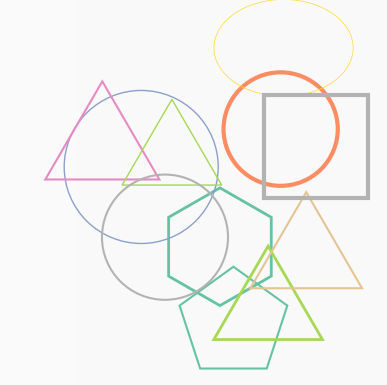[{"shape": "pentagon", "thickness": 1.5, "radius": 0.73, "center": [0.602, 0.161]}, {"shape": "hexagon", "thickness": 2, "radius": 0.76, "center": [0.568, 0.359]}, {"shape": "circle", "thickness": 3, "radius": 0.74, "center": [0.724, 0.665]}, {"shape": "circle", "thickness": 1, "radius": 0.99, "center": [0.364, 0.566]}, {"shape": "triangle", "thickness": 1.5, "radius": 0.85, "center": [0.264, 0.619]}, {"shape": "triangle", "thickness": 2, "radius": 0.81, "center": [0.692, 0.199]}, {"shape": "triangle", "thickness": 1, "radius": 0.74, "center": [0.444, 0.594]}, {"shape": "oval", "thickness": 0.5, "radius": 0.9, "center": [0.732, 0.876]}, {"shape": "triangle", "thickness": 1.5, "radius": 0.83, "center": [0.79, 0.334]}, {"shape": "square", "thickness": 3, "radius": 0.67, "center": [0.815, 0.619]}, {"shape": "circle", "thickness": 1.5, "radius": 0.81, "center": [0.426, 0.384]}]